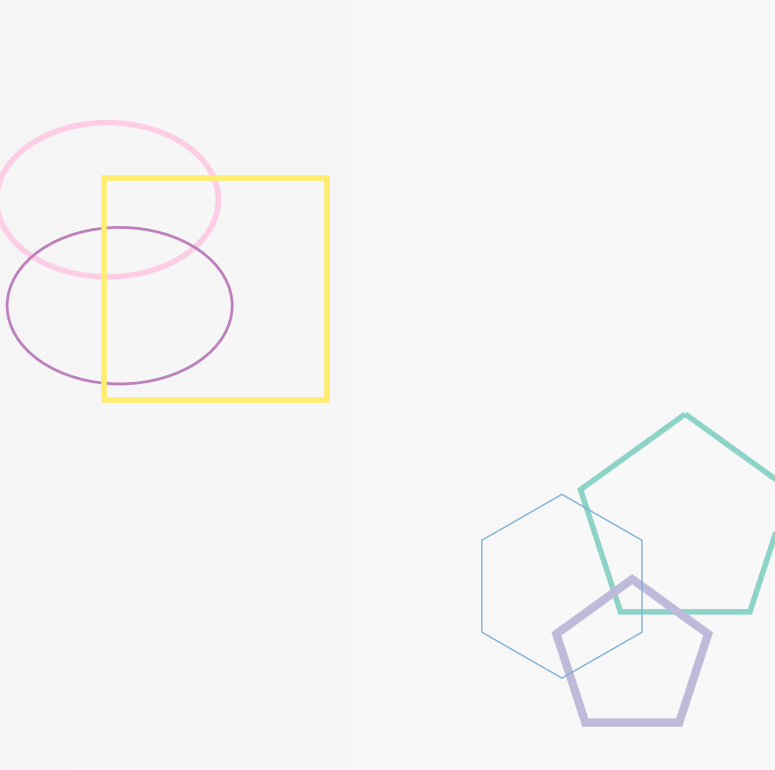[{"shape": "pentagon", "thickness": 2, "radius": 0.71, "center": [0.884, 0.32]}, {"shape": "pentagon", "thickness": 3, "radius": 0.51, "center": [0.816, 0.145]}, {"shape": "hexagon", "thickness": 0.5, "radius": 0.6, "center": [0.725, 0.239]}, {"shape": "oval", "thickness": 2, "radius": 0.72, "center": [0.139, 0.741]}, {"shape": "oval", "thickness": 1, "radius": 0.73, "center": [0.154, 0.603]}, {"shape": "square", "thickness": 2, "radius": 0.72, "center": [0.278, 0.625]}]